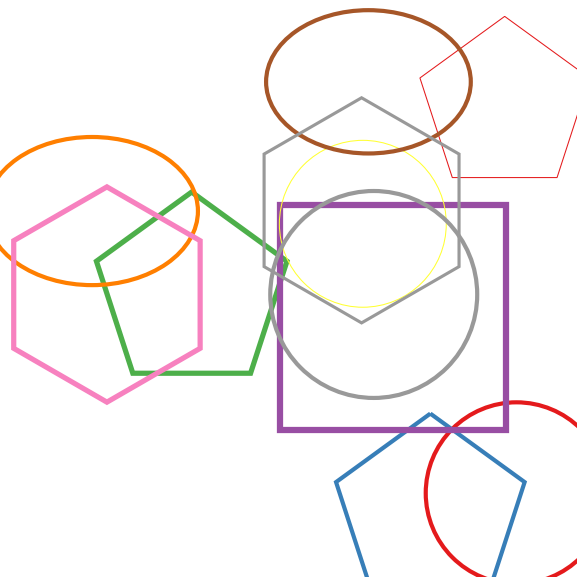[{"shape": "pentagon", "thickness": 0.5, "radius": 0.77, "center": [0.874, 0.816]}, {"shape": "circle", "thickness": 2, "radius": 0.79, "center": [0.894, 0.145]}, {"shape": "pentagon", "thickness": 2, "radius": 0.86, "center": [0.745, 0.111]}, {"shape": "pentagon", "thickness": 2.5, "radius": 0.87, "center": [0.332, 0.493]}, {"shape": "square", "thickness": 3, "radius": 0.98, "center": [0.681, 0.45]}, {"shape": "oval", "thickness": 2, "radius": 0.92, "center": [0.16, 0.634]}, {"shape": "circle", "thickness": 0.5, "radius": 0.72, "center": [0.628, 0.612]}, {"shape": "oval", "thickness": 2, "radius": 0.89, "center": [0.638, 0.857]}, {"shape": "hexagon", "thickness": 2.5, "radius": 0.93, "center": [0.185, 0.489]}, {"shape": "hexagon", "thickness": 1.5, "radius": 0.97, "center": [0.626, 0.635]}, {"shape": "circle", "thickness": 2, "radius": 0.9, "center": [0.647, 0.489]}]